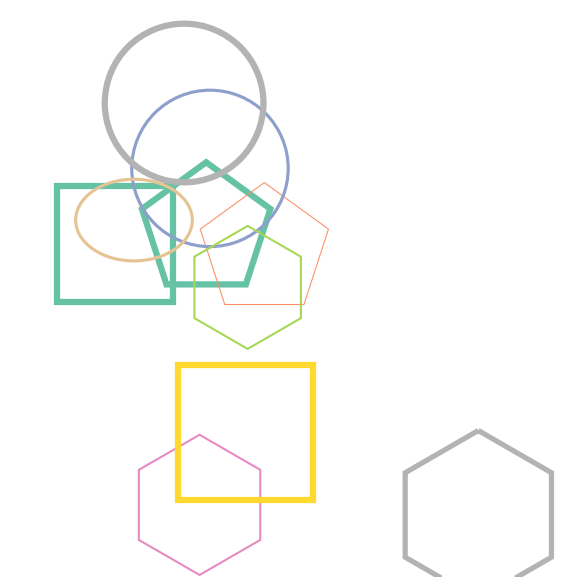[{"shape": "square", "thickness": 3, "radius": 0.5, "center": [0.199, 0.577]}, {"shape": "pentagon", "thickness": 3, "radius": 0.58, "center": [0.357, 0.601]}, {"shape": "pentagon", "thickness": 0.5, "radius": 0.58, "center": [0.458, 0.566]}, {"shape": "circle", "thickness": 1.5, "radius": 0.68, "center": [0.364, 0.708]}, {"shape": "hexagon", "thickness": 1, "radius": 0.61, "center": [0.346, 0.125]}, {"shape": "hexagon", "thickness": 1, "radius": 0.53, "center": [0.429, 0.501]}, {"shape": "square", "thickness": 3, "radius": 0.59, "center": [0.425, 0.25]}, {"shape": "oval", "thickness": 1.5, "radius": 0.5, "center": [0.232, 0.618]}, {"shape": "circle", "thickness": 3, "radius": 0.69, "center": [0.319, 0.821]}, {"shape": "hexagon", "thickness": 2.5, "radius": 0.73, "center": [0.828, 0.107]}]